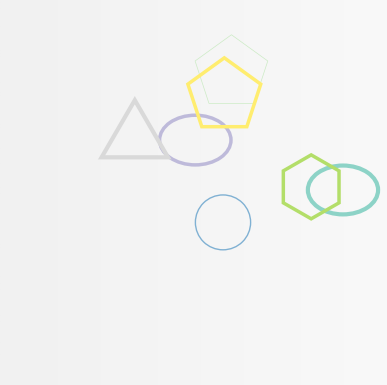[{"shape": "oval", "thickness": 3, "radius": 0.45, "center": [0.885, 0.507]}, {"shape": "oval", "thickness": 2.5, "radius": 0.46, "center": [0.504, 0.636]}, {"shape": "circle", "thickness": 1, "radius": 0.36, "center": [0.575, 0.422]}, {"shape": "hexagon", "thickness": 2.5, "radius": 0.41, "center": [0.803, 0.515]}, {"shape": "triangle", "thickness": 3, "radius": 0.49, "center": [0.348, 0.641]}, {"shape": "pentagon", "thickness": 0.5, "radius": 0.49, "center": [0.597, 0.811]}, {"shape": "pentagon", "thickness": 2.5, "radius": 0.49, "center": [0.579, 0.751]}]